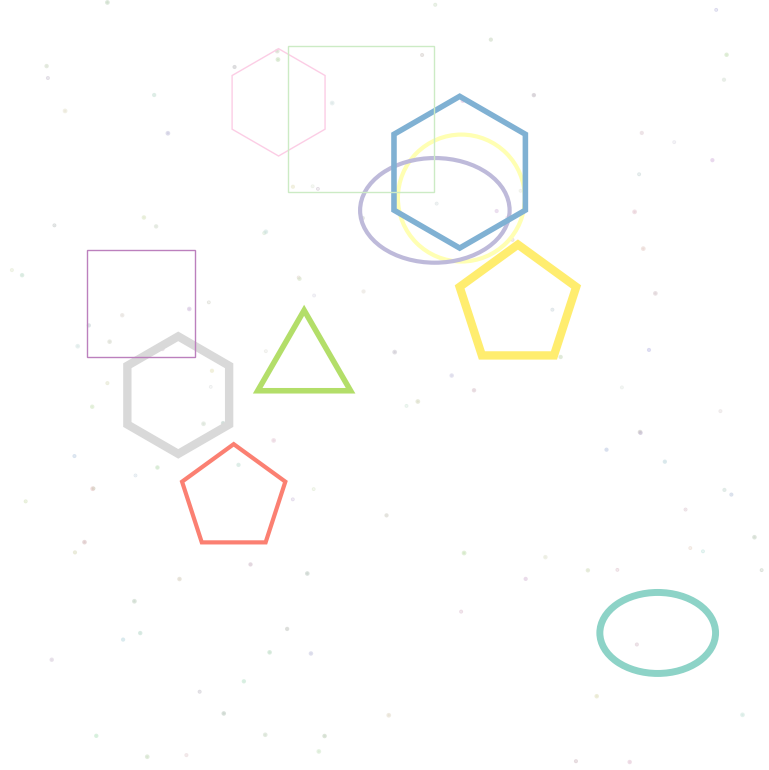[{"shape": "oval", "thickness": 2.5, "radius": 0.38, "center": [0.854, 0.178]}, {"shape": "circle", "thickness": 1.5, "radius": 0.41, "center": [0.599, 0.743]}, {"shape": "oval", "thickness": 1.5, "radius": 0.49, "center": [0.565, 0.727]}, {"shape": "pentagon", "thickness": 1.5, "radius": 0.35, "center": [0.304, 0.353]}, {"shape": "hexagon", "thickness": 2, "radius": 0.49, "center": [0.597, 0.776]}, {"shape": "triangle", "thickness": 2, "radius": 0.35, "center": [0.395, 0.527]}, {"shape": "hexagon", "thickness": 0.5, "radius": 0.35, "center": [0.362, 0.867]}, {"shape": "hexagon", "thickness": 3, "radius": 0.38, "center": [0.231, 0.487]}, {"shape": "square", "thickness": 0.5, "radius": 0.35, "center": [0.183, 0.606]}, {"shape": "square", "thickness": 0.5, "radius": 0.47, "center": [0.469, 0.845]}, {"shape": "pentagon", "thickness": 3, "radius": 0.4, "center": [0.673, 0.603]}]